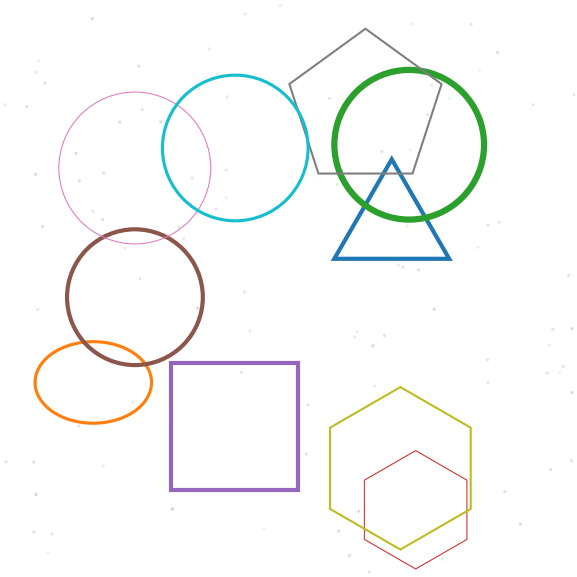[{"shape": "triangle", "thickness": 2, "radius": 0.57, "center": [0.678, 0.608]}, {"shape": "oval", "thickness": 1.5, "radius": 0.5, "center": [0.162, 0.337]}, {"shape": "circle", "thickness": 3, "radius": 0.65, "center": [0.709, 0.748]}, {"shape": "hexagon", "thickness": 0.5, "radius": 0.51, "center": [0.72, 0.116]}, {"shape": "square", "thickness": 2, "radius": 0.55, "center": [0.406, 0.261]}, {"shape": "circle", "thickness": 2, "radius": 0.59, "center": [0.234, 0.485]}, {"shape": "circle", "thickness": 0.5, "radius": 0.66, "center": [0.233, 0.708]}, {"shape": "pentagon", "thickness": 1, "radius": 0.69, "center": [0.633, 0.811]}, {"shape": "hexagon", "thickness": 1, "radius": 0.7, "center": [0.693, 0.188]}, {"shape": "circle", "thickness": 1.5, "radius": 0.63, "center": [0.407, 0.743]}]